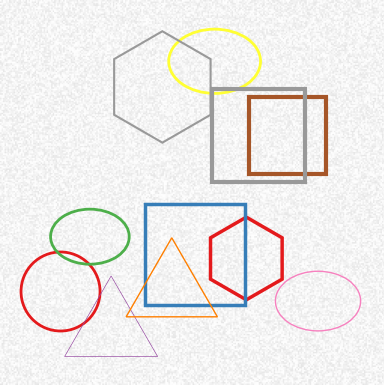[{"shape": "hexagon", "thickness": 2.5, "radius": 0.54, "center": [0.64, 0.329]}, {"shape": "circle", "thickness": 2, "radius": 0.51, "center": [0.157, 0.243]}, {"shape": "square", "thickness": 2.5, "radius": 0.65, "center": [0.506, 0.34]}, {"shape": "oval", "thickness": 2, "radius": 0.51, "center": [0.234, 0.385]}, {"shape": "triangle", "thickness": 0.5, "radius": 0.7, "center": [0.289, 0.144]}, {"shape": "triangle", "thickness": 1, "radius": 0.68, "center": [0.446, 0.246]}, {"shape": "oval", "thickness": 2, "radius": 0.6, "center": [0.558, 0.841]}, {"shape": "square", "thickness": 3, "radius": 0.5, "center": [0.747, 0.648]}, {"shape": "oval", "thickness": 1, "radius": 0.55, "center": [0.826, 0.218]}, {"shape": "hexagon", "thickness": 1.5, "radius": 0.72, "center": [0.422, 0.774]}, {"shape": "square", "thickness": 3, "radius": 0.6, "center": [0.672, 0.648]}]